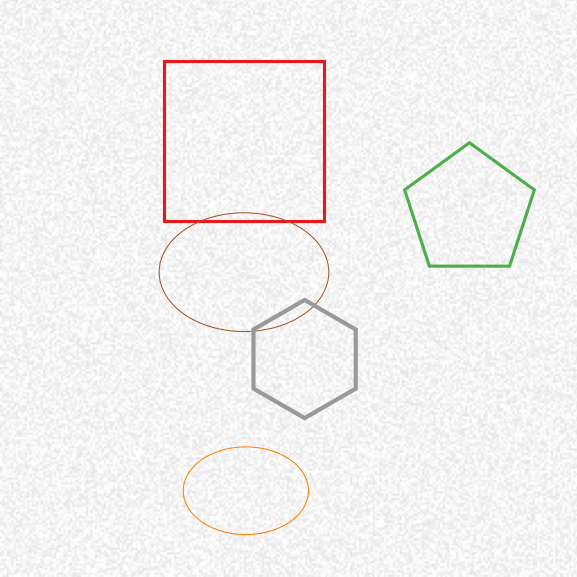[{"shape": "square", "thickness": 1.5, "radius": 0.69, "center": [0.422, 0.755]}, {"shape": "pentagon", "thickness": 1.5, "radius": 0.59, "center": [0.813, 0.634]}, {"shape": "oval", "thickness": 0.5, "radius": 0.54, "center": [0.426, 0.149]}, {"shape": "oval", "thickness": 0.5, "radius": 0.73, "center": [0.422, 0.528]}, {"shape": "hexagon", "thickness": 2, "radius": 0.51, "center": [0.527, 0.377]}]